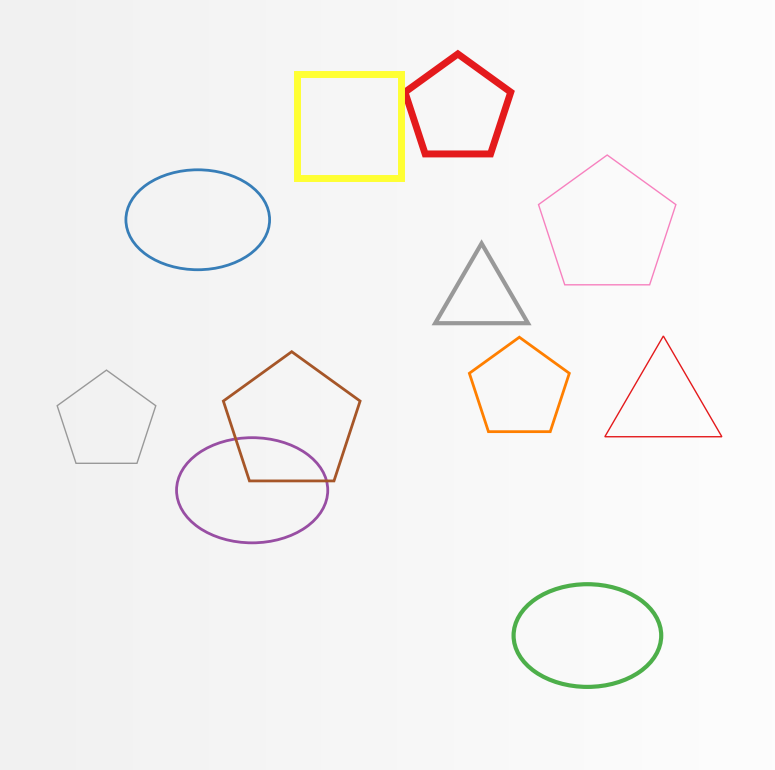[{"shape": "pentagon", "thickness": 2.5, "radius": 0.36, "center": [0.591, 0.858]}, {"shape": "triangle", "thickness": 0.5, "radius": 0.44, "center": [0.856, 0.476]}, {"shape": "oval", "thickness": 1, "radius": 0.46, "center": [0.255, 0.715]}, {"shape": "oval", "thickness": 1.5, "radius": 0.48, "center": [0.758, 0.175]}, {"shape": "oval", "thickness": 1, "radius": 0.49, "center": [0.325, 0.363]}, {"shape": "pentagon", "thickness": 1, "radius": 0.34, "center": [0.67, 0.494]}, {"shape": "square", "thickness": 2.5, "radius": 0.33, "center": [0.45, 0.836]}, {"shape": "pentagon", "thickness": 1, "radius": 0.46, "center": [0.376, 0.45]}, {"shape": "pentagon", "thickness": 0.5, "radius": 0.47, "center": [0.783, 0.706]}, {"shape": "pentagon", "thickness": 0.5, "radius": 0.33, "center": [0.137, 0.452]}, {"shape": "triangle", "thickness": 1.5, "radius": 0.35, "center": [0.621, 0.615]}]